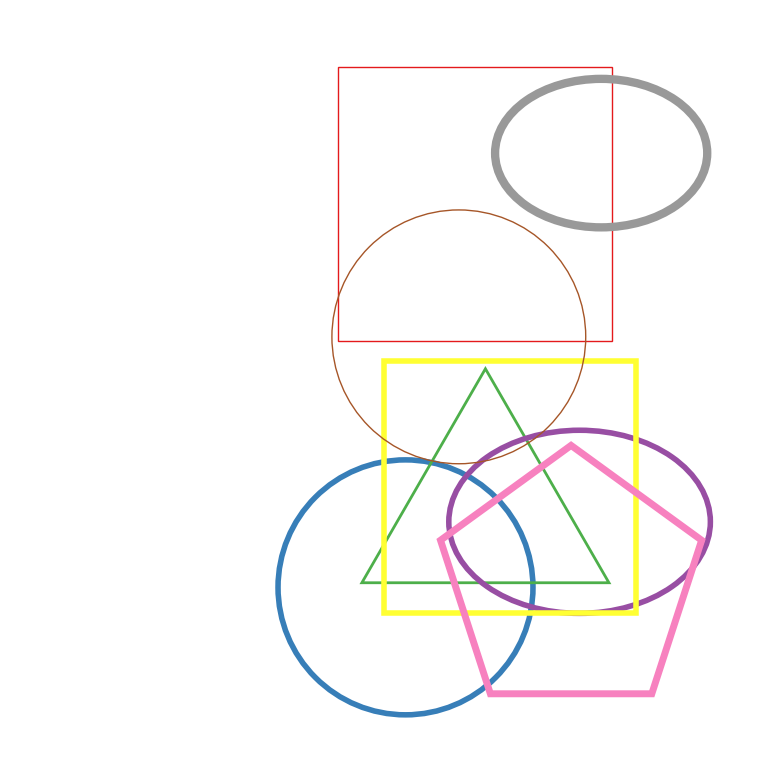[{"shape": "square", "thickness": 0.5, "radius": 0.89, "center": [0.617, 0.735]}, {"shape": "circle", "thickness": 2, "radius": 0.83, "center": [0.527, 0.237]}, {"shape": "triangle", "thickness": 1, "radius": 0.93, "center": [0.63, 0.336]}, {"shape": "oval", "thickness": 2, "radius": 0.85, "center": [0.753, 0.322]}, {"shape": "square", "thickness": 2, "radius": 0.82, "center": [0.662, 0.368]}, {"shape": "circle", "thickness": 0.5, "radius": 0.82, "center": [0.596, 0.563]}, {"shape": "pentagon", "thickness": 2.5, "radius": 0.89, "center": [0.742, 0.243]}, {"shape": "oval", "thickness": 3, "radius": 0.69, "center": [0.781, 0.801]}]